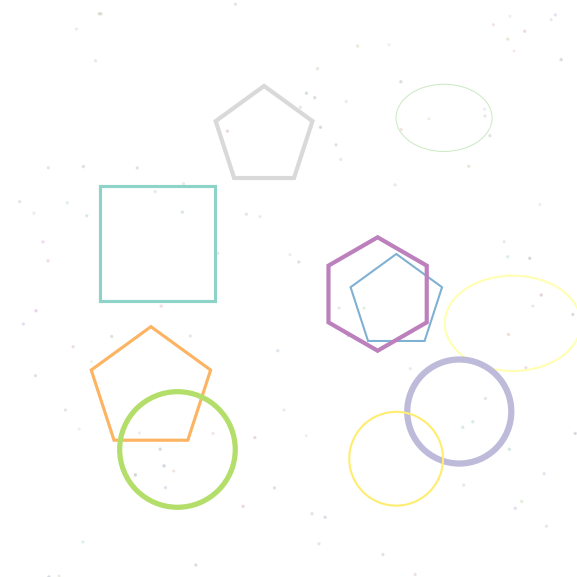[{"shape": "square", "thickness": 1.5, "radius": 0.5, "center": [0.273, 0.578]}, {"shape": "oval", "thickness": 1, "radius": 0.59, "center": [0.888, 0.439]}, {"shape": "circle", "thickness": 3, "radius": 0.45, "center": [0.795, 0.287]}, {"shape": "pentagon", "thickness": 1, "radius": 0.42, "center": [0.686, 0.476]}, {"shape": "pentagon", "thickness": 1.5, "radius": 0.54, "center": [0.261, 0.325]}, {"shape": "circle", "thickness": 2.5, "radius": 0.5, "center": [0.307, 0.221]}, {"shape": "pentagon", "thickness": 2, "radius": 0.44, "center": [0.457, 0.762]}, {"shape": "hexagon", "thickness": 2, "radius": 0.49, "center": [0.654, 0.49]}, {"shape": "oval", "thickness": 0.5, "radius": 0.42, "center": [0.769, 0.795]}, {"shape": "circle", "thickness": 1, "radius": 0.41, "center": [0.686, 0.205]}]